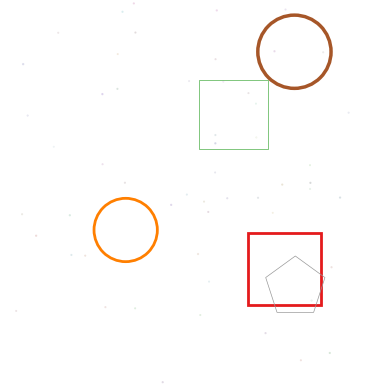[{"shape": "square", "thickness": 2, "radius": 0.47, "center": [0.739, 0.301]}, {"shape": "square", "thickness": 0.5, "radius": 0.45, "center": [0.606, 0.703]}, {"shape": "circle", "thickness": 2, "radius": 0.41, "center": [0.326, 0.403]}, {"shape": "circle", "thickness": 2.5, "radius": 0.48, "center": [0.765, 0.866]}, {"shape": "pentagon", "thickness": 0.5, "radius": 0.4, "center": [0.767, 0.254]}]